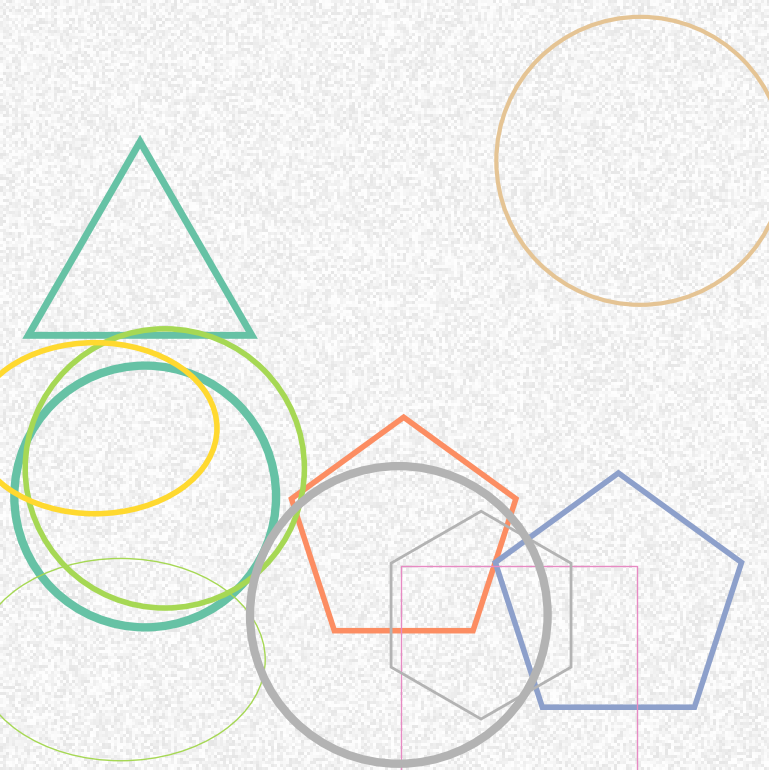[{"shape": "circle", "thickness": 3, "radius": 0.85, "center": [0.189, 0.355]}, {"shape": "triangle", "thickness": 2.5, "radius": 0.84, "center": [0.182, 0.648]}, {"shape": "pentagon", "thickness": 2, "radius": 0.77, "center": [0.524, 0.305]}, {"shape": "pentagon", "thickness": 2, "radius": 0.84, "center": [0.803, 0.218]}, {"shape": "square", "thickness": 0.5, "radius": 0.77, "center": [0.674, 0.112]}, {"shape": "oval", "thickness": 0.5, "radius": 0.94, "center": [0.157, 0.143]}, {"shape": "circle", "thickness": 2, "radius": 0.91, "center": [0.214, 0.392]}, {"shape": "oval", "thickness": 2, "radius": 0.79, "center": [0.123, 0.444]}, {"shape": "circle", "thickness": 1.5, "radius": 0.94, "center": [0.832, 0.791]}, {"shape": "hexagon", "thickness": 1, "radius": 0.67, "center": [0.625, 0.201]}, {"shape": "circle", "thickness": 3, "radius": 0.97, "center": [0.518, 0.201]}]